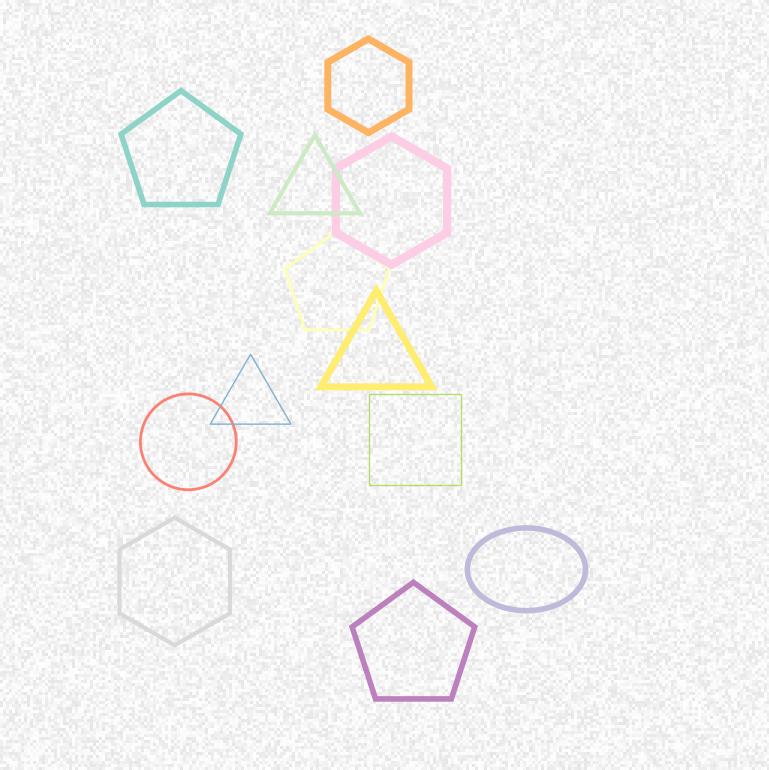[{"shape": "pentagon", "thickness": 2, "radius": 0.41, "center": [0.235, 0.801]}, {"shape": "pentagon", "thickness": 1, "radius": 0.36, "center": [0.438, 0.629]}, {"shape": "oval", "thickness": 2, "radius": 0.38, "center": [0.684, 0.261]}, {"shape": "circle", "thickness": 1, "radius": 0.31, "center": [0.245, 0.426]}, {"shape": "triangle", "thickness": 0.5, "radius": 0.3, "center": [0.325, 0.479]}, {"shape": "hexagon", "thickness": 2.5, "radius": 0.3, "center": [0.478, 0.889]}, {"shape": "square", "thickness": 0.5, "radius": 0.3, "center": [0.539, 0.429]}, {"shape": "hexagon", "thickness": 3, "radius": 0.42, "center": [0.508, 0.74]}, {"shape": "hexagon", "thickness": 1.5, "radius": 0.41, "center": [0.227, 0.245]}, {"shape": "pentagon", "thickness": 2, "radius": 0.42, "center": [0.537, 0.16]}, {"shape": "triangle", "thickness": 1.5, "radius": 0.34, "center": [0.409, 0.757]}, {"shape": "triangle", "thickness": 2.5, "radius": 0.42, "center": [0.489, 0.539]}]